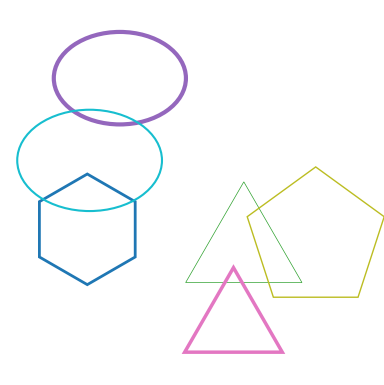[{"shape": "hexagon", "thickness": 2, "radius": 0.72, "center": [0.227, 0.404]}, {"shape": "triangle", "thickness": 0.5, "radius": 0.87, "center": [0.633, 0.353]}, {"shape": "oval", "thickness": 3, "radius": 0.86, "center": [0.311, 0.797]}, {"shape": "triangle", "thickness": 2.5, "radius": 0.73, "center": [0.606, 0.158]}, {"shape": "pentagon", "thickness": 1, "radius": 0.94, "center": [0.82, 0.379]}, {"shape": "oval", "thickness": 1.5, "radius": 0.94, "center": [0.233, 0.583]}]